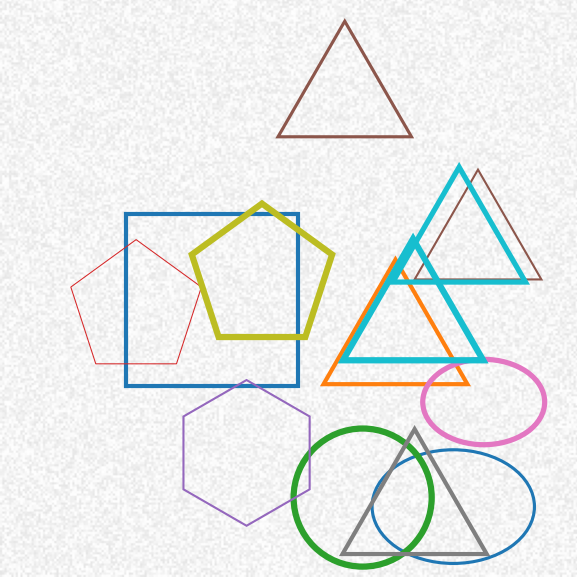[{"shape": "oval", "thickness": 1.5, "radius": 0.7, "center": [0.785, 0.122]}, {"shape": "square", "thickness": 2, "radius": 0.75, "center": [0.367, 0.48]}, {"shape": "triangle", "thickness": 2, "radius": 0.72, "center": [0.685, 0.406]}, {"shape": "circle", "thickness": 3, "radius": 0.6, "center": [0.628, 0.138]}, {"shape": "pentagon", "thickness": 0.5, "radius": 0.59, "center": [0.236, 0.465]}, {"shape": "hexagon", "thickness": 1, "radius": 0.63, "center": [0.427, 0.215]}, {"shape": "triangle", "thickness": 1.5, "radius": 0.67, "center": [0.597, 0.829]}, {"shape": "triangle", "thickness": 1, "radius": 0.63, "center": [0.828, 0.579]}, {"shape": "oval", "thickness": 2.5, "radius": 0.53, "center": [0.838, 0.303]}, {"shape": "triangle", "thickness": 2, "radius": 0.72, "center": [0.718, 0.112]}, {"shape": "pentagon", "thickness": 3, "radius": 0.64, "center": [0.454, 0.519]}, {"shape": "triangle", "thickness": 3, "radius": 0.7, "center": [0.715, 0.445]}, {"shape": "triangle", "thickness": 2.5, "radius": 0.66, "center": [0.795, 0.577]}]